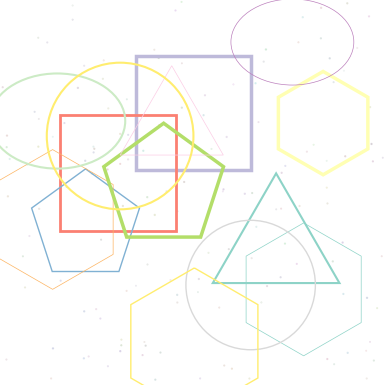[{"shape": "hexagon", "thickness": 0.5, "radius": 0.86, "center": [0.789, 0.248]}, {"shape": "triangle", "thickness": 1.5, "radius": 0.95, "center": [0.717, 0.36]}, {"shape": "hexagon", "thickness": 2.5, "radius": 0.67, "center": [0.839, 0.68]}, {"shape": "square", "thickness": 2.5, "radius": 0.74, "center": [0.503, 0.708]}, {"shape": "square", "thickness": 2, "radius": 0.75, "center": [0.307, 0.551]}, {"shape": "pentagon", "thickness": 1, "radius": 0.74, "center": [0.222, 0.414]}, {"shape": "hexagon", "thickness": 0.5, "radius": 0.91, "center": [0.137, 0.43]}, {"shape": "pentagon", "thickness": 2.5, "radius": 0.82, "center": [0.425, 0.516]}, {"shape": "triangle", "thickness": 0.5, "radius": 0.77, "center": [0.446, 0.675]}, {"shape": "circle", "thickness": 1, "radius": 0.84, "center": [0.651, 0.26]}, {"shape": "oval", "thickness": 0.5, "radius": 0.8, "center": [0.759, 0.891]}, {"shape": "oval", "thickness": 1.5, "radius": 0.88, "center": [0.149, 0.686]}, {"shape": "hexagon", "thickness": 1, "radius": 0.95, "center": [0.505, 0.113]}, {"shape": "circle", "thickness": 1.5, "radius": 0.95, "center": [0.312, 0.647]}]